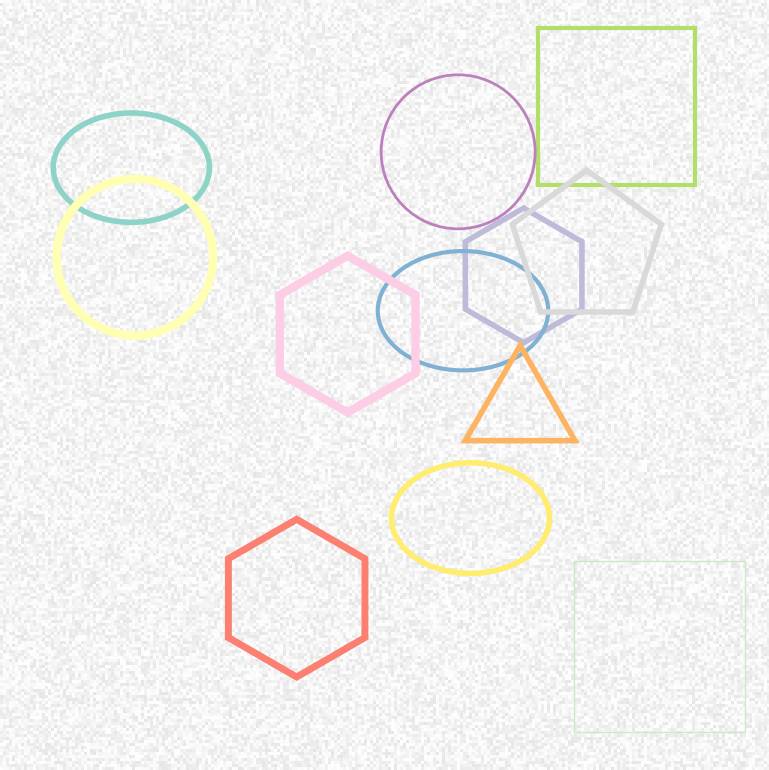[{"shape": "oval", "thickness": 2, "radius": 0.51, "center": [0.171, 0.782]}, {"shape": "circle", "thickness": 3, "radius": 0.51, "center": [0.175, 0.666]}, {"shape": "hexagon", "thickness": 2, "radius": 0.44, "center": [0.68, 0.642]}, {"shape": "hexagon", "thickness": 2.5, "radius": 0.51, "center": [0.385, 0.223]}, {"shape": "oval", "thickness": 1.5, "radius": 0.55, "center": [0.601, 0.596]}, {"shape": "triangle", "thickness": 2, "radius": 0.41, "center": [0.676, 0.469]}, {"shape": "square", "thickness": 1.5, "radius": 0.51, "center": [0.8, 0.862]}, {"shape": "hexagon", "thickness": 3, "radius": 0.51, "center": [0.452, 0.566]}, {"shape": "pentagon", "thickness": 2, "radius": 0.51, "center": [0.762, 0.677]}, {"shape": "circle", "thickness": 1, "radius": 0.5, "center": [0.595, 0.803]}, {"shape": "square", "thickness": 0.5, "radius": 0.56, "center": [0.856, 0.16]}, {"shape": "oval", "thickness": 2, "radius": 0.51, "center": [0.611, 0.327]}]